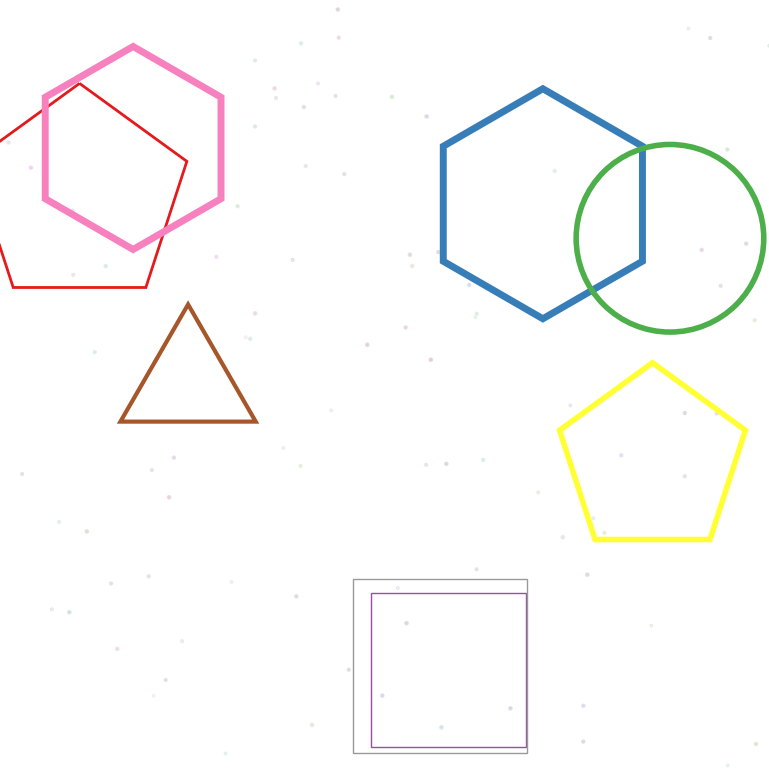[{"shape": "pentagon", "thickness": 1, "radius": 0.73, "center": [0.103, 0.745]}, {"shape": "hexagon", "thickness": 2.5, "radius": 0.75, "center": [0.705, 0.735]}, {"shape": "circle", "thickness": 2, "radius": 0.61, "center": [0.87, 0.691]}, {"shape": "square", "thickness": 0.5, "radius": 0.5, "center": [0.583, 0.13]}, {"shape": "pentagon", "thickness": 2, "radius": 0.63, "center": [0.847, 0.402]}, {"shape": "triangle", "thickness": 1.5, "radius": 0.51, "center": [0.244, 0.503]}, {"shape": "hexagon", "thickness": 2.5, "radius": 0.66, "center": [0.173, 0.808]}, {"shape": "square", "thickness": 0.5, "radius": 0.56, "center": [0.571, 0.135]}]